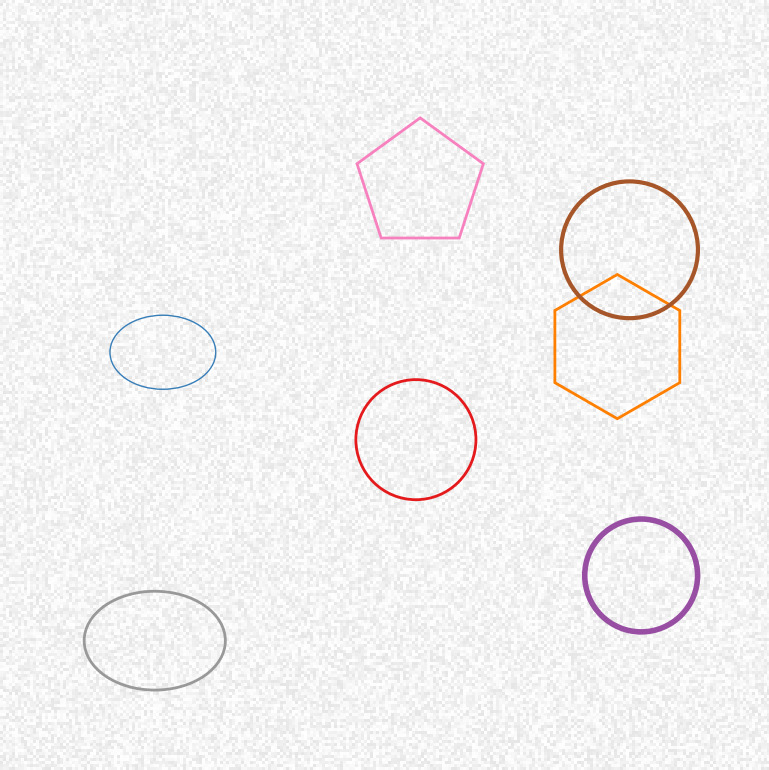[{"shape": "circle", "thickness": 1, "radius": 0.39, "center": [0.54, 0.429]}, {"shape": "oval", "thickness": 0.5, "radius": 0.34, "center": [0.211, 0.543]}, {"shape": "circle", "thickness": 2, "radius": 0.37, "center": [0.833, 0.253]}, {"shape": "hexagon", "thickness": 1, "radius": 0.47, "center": [0.802, 0.55]}, {"shape": "circle", "thickness": 1.5, "radius": 0.44, "center": [0.818, 0.676]}, {"shape": "pentagon", "thickness": 1, "radius": 0.43, "center": [0.546, 0.761]}, {"shape": "oval", "thickness": 1, "radius": 0.46, "center": [0.201, 0.168]}]